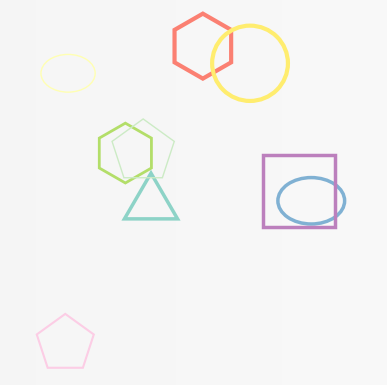[{"shape": "triangle", "thickness": 2.5, "radius": 0.4, "center": [0.39, 0.471]}, {"shape": "oval", "thickness": 1, "radius": 0.35, "center": [0.176, 0.81]}, {"shape": "hexagon", "thickness": 3, "radius": 0.42, "center": [0.523, 0.88]}, {"shape": "oval", "thickness": 2.5, "radius": 0.43, "center": [0.803, 0.478]}, {"shape": "hexagon", "thickness": 2, "radius": 0.39, "center": [0.323, 0.602]}, {"shape": "pentagon", "thickness": 1.5, "radius": 0.39, "center": [0.168, 0.107]}, {"shape": "square", "thickness": 2.5, "radius": 0.47, "center": [0.771, 0.503]}, {"shape": "pentagon", "thickness": 1, "radius": 0.42, "center": [0.369, 0.607]}, {"shape": "circle", "thickness": 3, "radius": 0.49, "center": [0.645, 0.836]}]